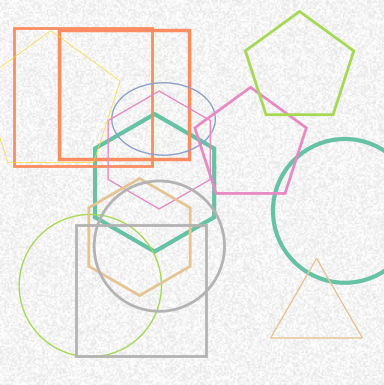[{"shape": "circle", "thickness": 3, "radius": 0.93, "center": [0.896, 0.452]}, {"shape": "hexagon", "thickness": 3, "radius": 0.89, "center": [0.402, 0.525]}, {"shape": "square", "thickness": 2.5, "radius": 0.84, "center": [0.323, 0.755]}, {"shape": "square", "thickness": 2, "radius": 0.89, "center": [0.215, 0.747]}, {"shape": "oval", "thickness": 1, "radius": 0.67, "center": [0.425, 0.691]}, {"shape": "pentagon", "thickness": 2, "radius": 0.76, "center": [0.651, 0.621]}, {"shape": "hexagon", "thickness": 1, "radius": 0.77, "center": [0.414, 0.61]}, {"shape": "pentagon", "thickness": 2, "radius": 0.74, "center": [0.778, 0.822]}, {"shape": "circle", "thickness": 1, "radius": 0.92, "center": [0.235, 0.258]}, {"shape": "pentagon", "thickness": 0.5, "radius": 0.95, "center": [0.132, 0.731]}, {"shape": "hexagon", "thickness": 2, "radius": 0.76, "center": [0.362, 0.384]}, {"shape": "triangle", "thickness": 1, "radius": 0.69, "center": [0.822, 0.191]}, {"shape": "circle", "thickness": 2, "radius": 0.85, "center": [0.414, 0.361]}, {"shape": "square", "thickness": 2, "radius": 0.85, "center": [0.366, 0.246]}]